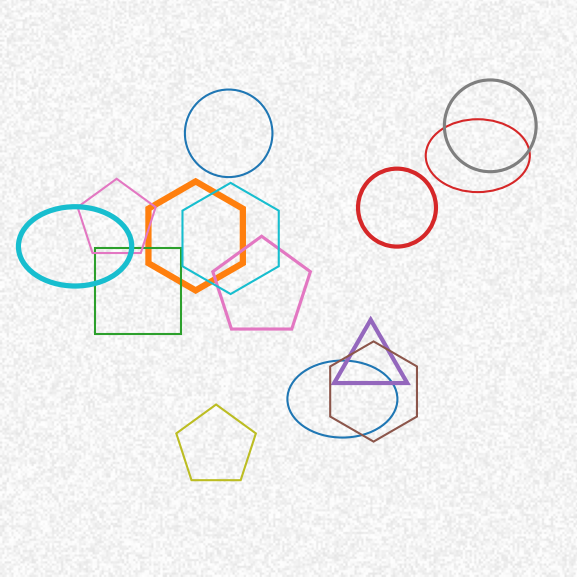[{"shape": "oval", "thickness": 1, "radius": 0.48, "center": [0.593, 0.308]}, {"shape": "circle", "thickness": 1, "radius": 0.38, "center": [0.396, 0.768]}, {"shape": "hexagon", "thickness": 3, "radius": 0.47, "center": [0.339, 0.591]}, {"shape": "square", "thickness": 1, "radius": 0.37, "center": [0.24, 0.495]}, {"shape": "oval", "thickness": 1, "radius": 0.45, "center": [0.827, 0.73]}, {"shape": "circle", "thickness": 2, "radius": 0.34, "center": [0.687, 0.64]}, {"shape": "triangle", "thickness": 2, "radius": 0.37, "center": [0.642, 0.372]}, {"shape": "hexagon", "thickness": 1, "radius": 0.43, "center": [0.647, 0.321]}, {"shape": "pentagon", "thickness": 1, "radius": 0.36, "center": [0.202, 0.618]}, {"shape": "pentagon", "thickness": 1.5, "radius": 0.44, "center": [0.453, 0.501]}, {"shape": "circle", "thickness": 1.5, "radius": 0.4, "center": [0.849, 0.781]}, {"shape": "pentagon", "thickness": 1, "radius": 0.36, "center": [0.374, 0.226]}, {"shape": "hexagon", "thickness": 1, "radius": 0.48, "center": [0.399, 0.586]}, {"shape": "oval", "thickness": 2.5, "radius": 0.49, "center": [0.13, 0.573]}]